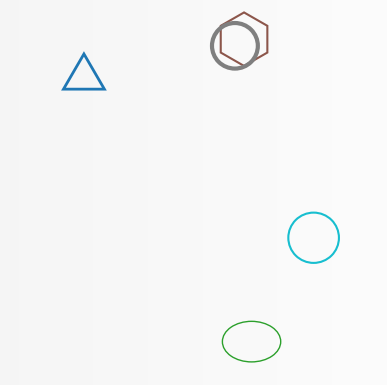[{"shape": "triangle", "thickness": 2, "radius": 0.3, "center": [0.217, 0.799]}, {"shape": "oval", "thickness": 1, "radius": 0.38, "center": [0.649, 0.113]}, {"shape": "hexagon", "thickness": 1.5, "radius": 0.35, "center": [0.63, 0.898]}, {"shape": "circle", "thickness": 3, "radius": 0.3, "center": [0.606, 0.881]}, {"shape": "circle", "thickness": 1.5, "radius": 0.33, "center": [0.809, 0.382]}]